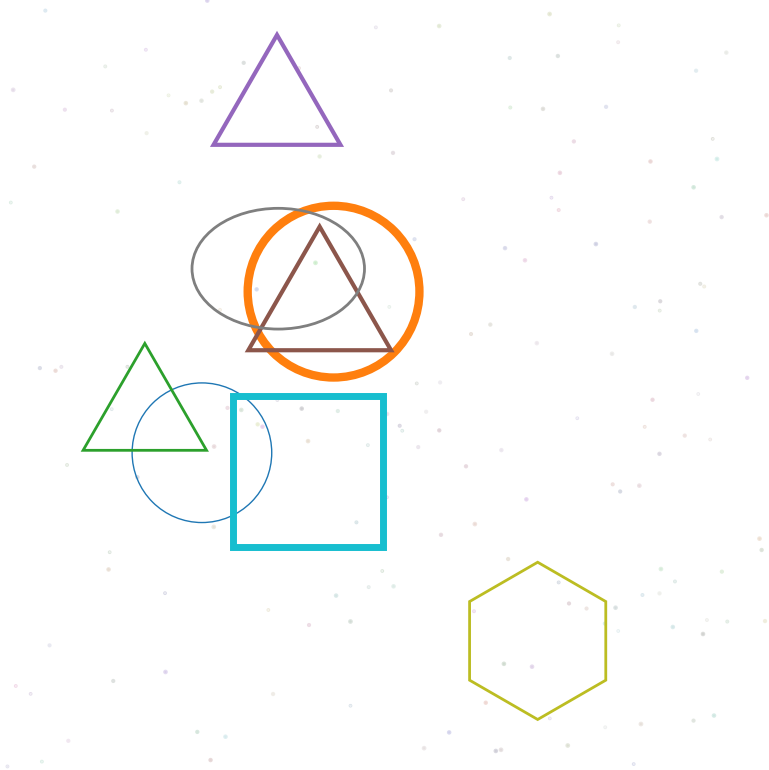[{"shape": "circle", "thickness": 0.5, "radius": 0.45, "center": [0.262, 0.412]}, {"shape": "circle", "thickness": 3, "radius": 0.56, "center": [0.433, 0.621]}, {"shape": "triangle", "thickness": 1, "radius": 0.46, "center": [0.188, 0.461]}, {"shape": "triangle", "thickness": 1.5, "radius": 0.48, "center": [0.36, 0.859]}, {"shape": "triangle", "thickness": 1.5, "radius": 0.53, "center": [0.415, 0.599]}, {"shape": "oval", "thickness": 1, "radius": 0.56, "center": [0.361, 0.651]}, {"shape": "hexagon", "thickness": 1, "radius": 0.51, "center": [0.698, 0.168]}, {"shape": "square", "thickness": 2.5, "radius": 0.49, "center": [0.4, 0.387]}]